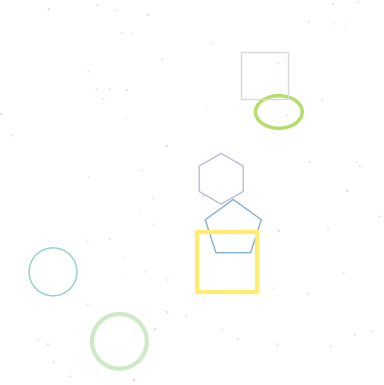[{"shape": "circle", "thickness": 1, "radius": 0.31, "center": [0.138, 0.294]}, {"shape": "hexagon", "thickness": 1, "radius": 0.33, "center": [0.575, 0.536]}, {"shape": "pentagon", "thickness": 1, "radius": 0.38, "center": [0.606, 0.406]}, {"shape": "oval", "thickness": 2.5, "radius": 0.3, "center": [0.724, 0.709]}, {"shape": "square", "thickness": 1, "radius": 0.31, "center": [0.688, 0.804]}, {"shape": "circle", "thickness": 3, "radius": 0.36, "center": [0.31, 0.113]}, {"shape": "square", "thickness": 3, "radius": 0.39, "center": [0.589, 0.319]}]